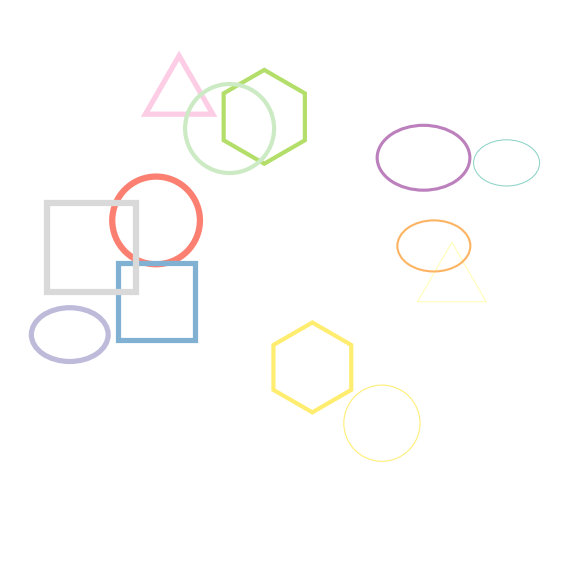[{"shape": "oval", "thickness": 0.5, "radius": 0.29, "center": [0.877, 0.717]}, {"shape": "triangle", "thickness": 0.5, "radius": 0.34, "center": [0.782, 0.511]}, {"shape": "oval", "thickness": 2.5, "radius": 0.33, "center": [0.121, 0.42]}, {"shape": "circle", "thickness": 3, "radius": 0.38, "center": [0.27, 0.617]}, {"shape": "square", "thickness": 2.5, "radius": 0.33, "center": [0.27, 0.477]}, {"shape": "oval", "thickness": 1, "radius": 0.32, "center": [0.751, 0.573]}, {"shape": "hexagon", "thickness": 2, "radius": 0.41, "center": [0.458, 0.797]}, {"shape": "triangle", "thickness": 2.5, "radius": 0.34, "center": [0.31, 0.835]}, {"shape": "square", "thickness": 3, "radius": 0.39, "center": [0.158, 0.57]}, {"shape": "oval", "thickness": 1.5, "radius": 0.4, "center": [0.733, 0.726]}, {"shape": "circle", "thickness": 2, "radius": 0.39, "center": [0.398, 0.777]}, {"shape": "circle", "thickness": 0.5, "radius": 0.33, "center": [0.661, 0.266]}, {"shape": "hexagon", "thickness": 2, "radius": 0.39, "center": [0.541, 0.363]}]